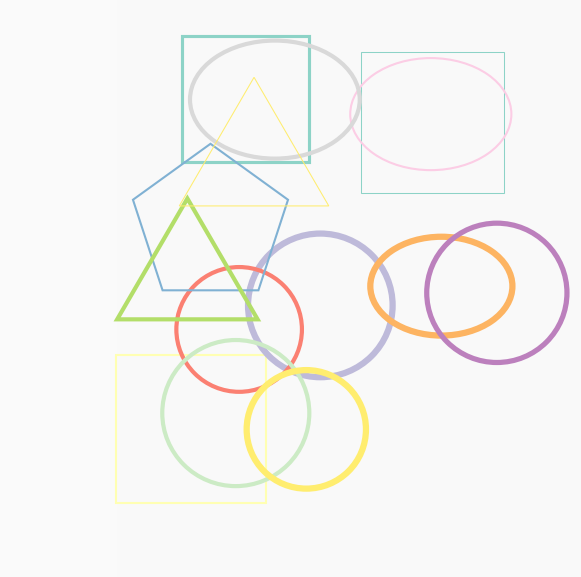[{"shape": "square", "thickness": 0.5, "radius": 0.61, "center": [0.744, 0.787]}, {"shape": "square", "thickness": 1.5, "radius": 0.55, "center": [0.422, 0.827]}, {"shape": "square", "thickness": 1, "radius": 0.64, "center": [0.329, 0.256]}, {"shape": "circle", "thickness": 3, "radius": 0.62, "center": [0.551, 0.47]}, {"shape": "circle", "thickness": 2, "radius": 0.54, "center": [0.411, 0.429]}, {"shape": "pentagon", "thickness": 1, "radius": 0.7, "center": [0.362, 0.61]}, {"shape": "oval", "thickness": 3, "radius": 0.61, "center": [0.759, 0.504]}, {"shape": "triangle", "thickness": 2, "radius": 0.7, "center": [0.322, 0.516]}, {"shape": "oval", "thickness": 1, "radius": 0.69, "center": [0.741, 0.802]}, {"shape": "oval", "thickness": 2, "radius": 0.73, "center": [0.473, 0.827]}, {"shape": "circle", "thickness": 2.5, "radius": 0.6, "center": [0.855, 0.492]}, {"shape": "circle", "thickness": 2, "radius": 0.63, "center": [0.406, 0.284]}, {"shape": "triangle", "thickness": 0.5, "radius": 0.74, "center": [0.437, 0.717]}, {"shape": "circle", "thickness": 3, "radius": 0.51, "center": [0.527, 0.256]}]